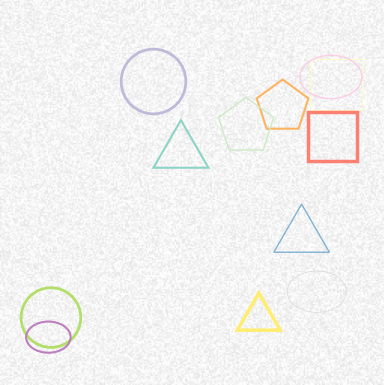[{"shape": "triangle", "thickness": 1.5, "radius": 0.41, "center": [0.47, 0.606]}, {"shape": "square", "thickness": 0.5, "radius": 0.33, "center": [0.873, 0.781]}, {"shape": "circle", "thickness": 2, "radius": 0.42, "center": [0.399, 0.788]}, {"shape": "square", "thickness": 2.5, "radius": 0.32, "center": [0.864, 0.645]}, {"shape": "triangle", "thickness": 1, "radius": 0.42, "center": [0.783, 0.386]}, {"shape": "pentagon", "thickness": 1.5, "radius": 0.35, "center": [0.734, 0.723]}, {"shape": "circle", "thickness": 2, "radius": 0.39, "center": [0.132, 0.175]}, {"shape": "oval", "thickness": 1, "radius": 0.4, "center": [0.86, 0.8]}, {"shape": "oval", "thickness": 0.5, "radius": 0.38, "center": [0.823, 0.242]}, {"shape": "oval", "thickness": 1.5, "radius": 0.29, "center": [0.126, 0.124]}, {"shape": "pentagon", "thickness": 1, "radius": 0.38, "center": [0.639, 0.672]}, {"shape": "triangle", "thickness": 2.5, "radius": 0.32, "center": [0.672, 0.175]}]